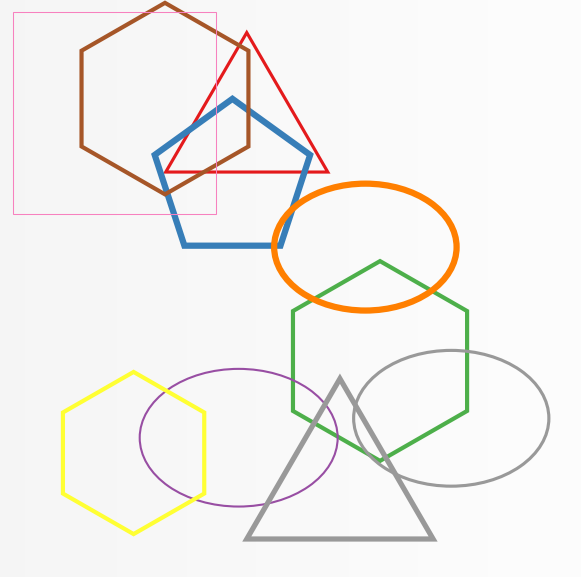[{"shape": "triangle", "thickness": 1.5, "radius": 0.8, "center": [0.425, 0.782]}, {"shape": "pentagon", "thickness": 3, "radius": 0.7, "center": [0.4, 0.687]}, {"shape": "hexagon", "thickness": 2, "radius": 0.86, "center": [0.654, 0.374]}, {"shape": "oval", "thickness": 1, "radius": 0.85, "center": [0.411, 0.241]}, {"shape": "oval", "thickness": 3, "radius": 0.78, "center": [0.629, 0.571]}, {"shape": "hexagon", "thickness": 2, "radius": 0.7, "center": [0.23, 0.215]}, {"shape": "hexagon", "thickness": 2, "radius": 0.83, "center": [0.284, 0.828]}, {"shape": "square", "thickness": 0.5, "radius": 0.87, "center": [0.197, 0.803]}, {"shape": "triangle", "thickness": 2.5, "radius": 0.93, "center": [0.585, 0.158]}, {"shape": "oval", "thickness": 1.5, "radius": 0.84, "center": [0.776, 0.275]}]